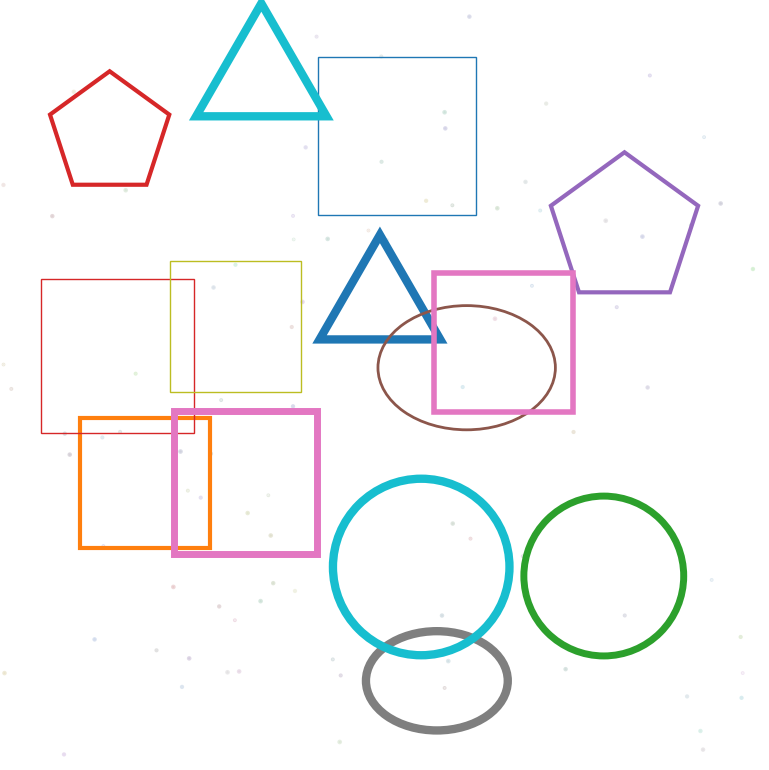[{"shape": "triangle", "thickness": 3, "radius": 0.45, "center": [0.493, 0.604]}, {"shape": "square", "thickness": 0.5, "radius": 0.51, "center": [0.516, 0.824]}, {"shape": "square", "thickness": 1.5, "radius": 0.42, "center": [0.189, 0.373]}, {"shape": "circle", "thickness": 2.5, "radius": 0.52, "center": [0.784, 0.252]}, {"shape": "square", "thickness": 0.5, "radius": 0.5, "center": [0.152, 0.538]}, {"shape": "pentagon", "thickness": 1.5, "radius": 0.41, "center": [0.142, 0.826]}, {"shape": "pentagon", "thickness": 1.5, "radius": 0.5, "center": [0.811, 0.702]}, {"shape": "oval", "thickness": 1, "radius": 0.58, "center": [0.606, 0.522]}, {"shape": "square", "thickness": 2.5, "radius": 0.46, "center": [0.319, 0.373]}, {"shape": "square", "thickness": 2, "radius": 0.45, "center": [0.655, 0.556]}, {"shape": "oval", "thickness": 3, "radius": 0.46, "center": [0.567, 0.116]}, {"shape": "square", "thickness": 0.5, "radius": 0.42, "center": [0.306, 0.576]}, {"shape": "triangle", "thickness": 3, "radius": 0.49, "center": [0.339, 0.898]}, {"shape": "circle", "thickness": 3, "radius": 0.57, "center": [0.547, 0.264]}]